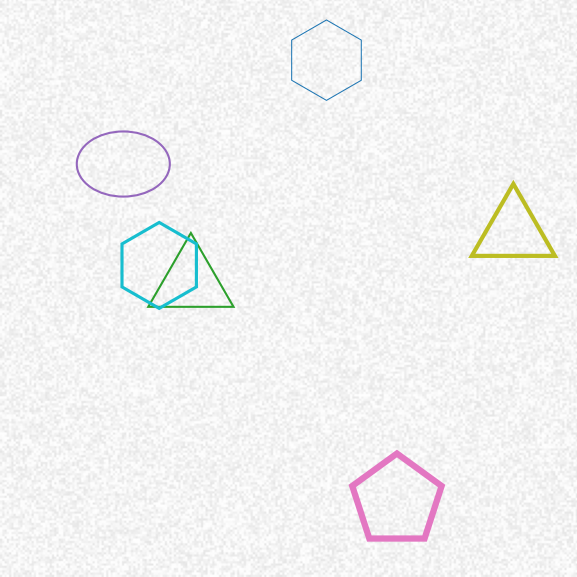[{"shape": "hexagon", "thickness": 0.5, "radius": 0.35, "center": [0.565, 0.895]}, {"shape": "triangle", "thickness": 1, "radius": 0.43, "center": [0.331, 0.51]}, {"shape": "oval", "thickness": 1, "radius": 0.4, "center": [0.214, 0.715]}, {"shape": "pentagon", "thickness": 3, "radius": 0.41, "center": [0.687, 0.132]}, {"shape": "triangle", "thickness": 2, "radius": 0.42, "center": [0.889, 0.598]}, {"shape": "hexagon", "thickness": 1.5, "radius": 0.37, "center": [0.276, 0.54]}]